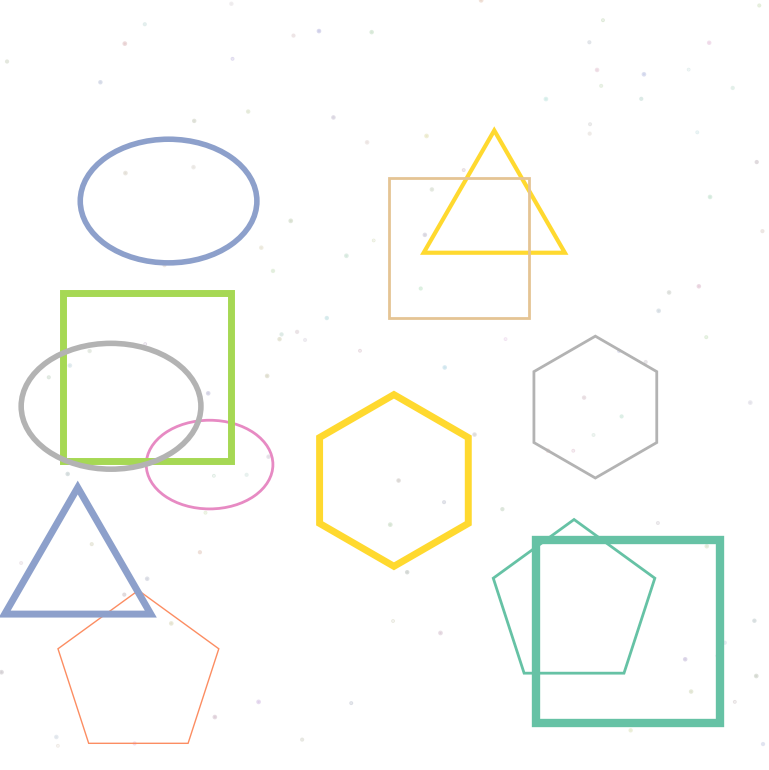[{"shape": "square", "thickness": 3, "radius": 0.6, "center": [0.815, 0.18]}, {"shape": "pentagon", "thickness": 1, "radius": 0.55, "center": [0.746, 0.215]}, {"shape": "pentagon", "thickness": 0.5, "radius": 0.55, "center": [0.18, 0.123]}, {"shape": "triangle", "thickness": 2.5, "radius": 0.55, "center": [0.101, 0.257]}, {"shape": "oval", "thickness": 2, "radius": 0.57, "center": [0.219, 0.739]}, {"shape": "oval", "thickness": 1, "radius": 0.41, "center": [0.272, 0.397]}, {"shape": "square", "thickness": 2.5, "radius": 0.54, "center": [0.191, 0.511]}, {"shape": "hexagon", "thickness": 2.5, "radius": 0.56, "center": [0.512, 0.376]}, {"shape": "triangle", "thickness": 1.5, "radius": 0.53, "center": [0.642, 0.725]}, {"shape": "square", "thickness": 1, "radius": 0.45, "center": [0.596, 0.678]}, {"shape": "oval", "thickness": 2, "radius": 0.58, "center": [0.144, 0.472]}, {"shape": "hexagon", "thickness": 1, "radius": 0.46, "center": [0.773, 0.471]}]